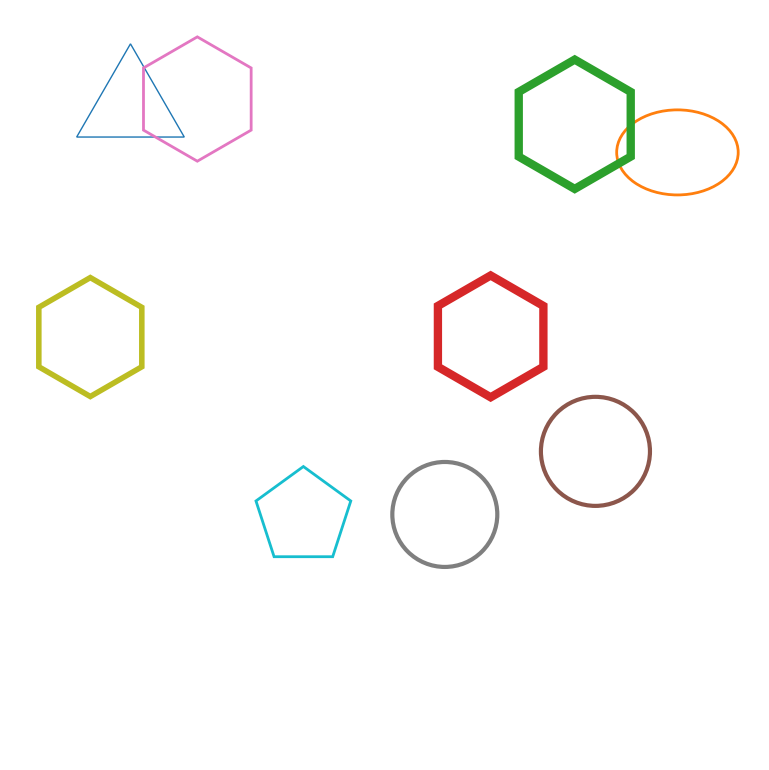[{"shape": "triangle", "thickness": 0.5, "radius": 0.4, "center": [0.169, 0.862]}, {"shape": "oval", "thickness": 1, "radius": 0.39, "center": [0.88, 0.802]}, {"shape": "hexagon", "thickness": 3, "radius": 0.42, "center": [0.746, 0.839]}, {"shape": "hexagon", "thickness": 3, "radius": 0.4, "center": [0.637, 0.563]}, {"shape": "circle", "thickness": 1.5, "radius": 0.35, "center": [0.773, 0.414]}, {"shape": "hexagon", "thickness": 1, "radius": 0.4, "center": [0.256, 0.871]}, {"shape": "circle", "thickness": 1.5, "radius": 0.34, "center": [0.578, 0.332]}, {"shape": "hexagon", "thickness": 2, "radius": 0.39, "center": [0.117, 0.562]}, {"shape": "pentagon", "thickness": 1, "radius": 0.32, "center": [0.394, 0.329]}]